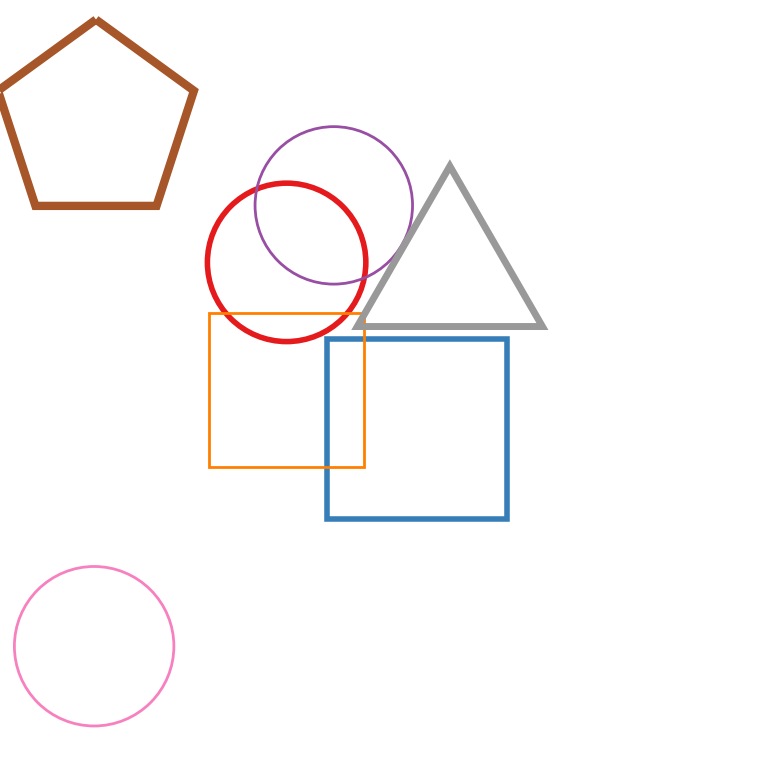[{"shape": "circle", "thickness": 2, "radius": 0.51, "center": [0.372, 0.659]}, {"shape": "square", "thickness": 2, "radius": 0.58, "center": [0.541, 0.443]}, {"shape": "circle", "thickness": 1, "radius": 0.51, "center": [0.434, 0.733]}, {"shape": "square", "thickness": 1, "radius": 0.5, "center": [0.372, 0.494]}, {"shape": "pentagon", "thickness": 3, "radius": 0.67, "center": [0.125, 0.841]}, {"shape": "circle", "thickness": 1, "radius": 0.52, "center": [0.122, 0.161]}, {"shape": "triangle", "thickness": 2.5, "radius": 0.69, "center": [0.584, 0.645]}]